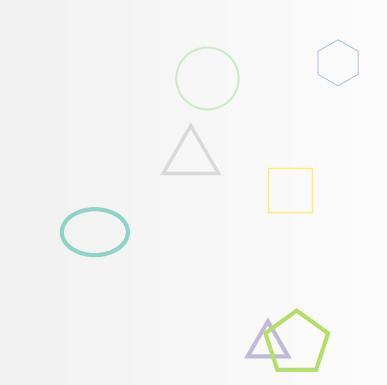[{"shape": "oval", "thickness": 3, "radius": 0.43, "center": [0.245, 0.397]}, {"shape": "triangle", "thickness": 3, "radius": 0.3, "center": [0.691, 0.105]}, {"shape": "hexagon", "thickness": 0.5, "radius": 0.3, "center": [0.872, 0.837]}, {"shape": "pentagon", "thickness": 3, "radius": 0.43, "center": [0.766, 0.108]}, {"shape": "triangle", "thickness": 2.5, "radius": 0.41, "center": [0.492, 0.591]}, {"shape": "circle", "thickness": 1.5, "radius": 0.4, "center": [0.535, 0.796]}, {"shape": "square", "thickness": 1, "radius": 0.29, "center": [0.749, 0.506]}]